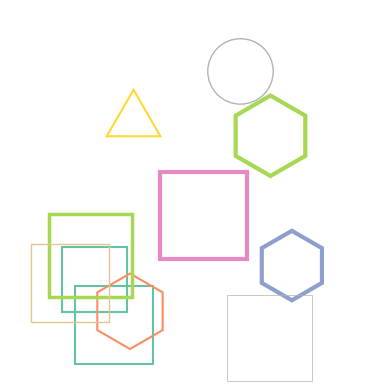[{"shape": "square", "thickness": 1.5, "radius": 0.42, "center": [0.245, 0.273]}, {"shape": "square", "thickness": 1.5, "radius": 0.5, "center": [0.296, 0.156]}, {"shape": "hexagon", "thickness": 1.5, "radius": 0.49, "center": [0.338, 0.192]}, {"shape": "hexagon", "thickness": 3, "radius": 0.45, "center": [0.758, 0.31]}, {"shape": "square", "thickness": 3, "radius": 0.57, "center": [0.529, 0.441]}, {"shape": "hexagon", "thickness": 3, "radius": 0.52, "center": [0.703, 0.647]}, {"shape": "square", "thickness": 2.5, "radius": 0.54, "center": [0.234, 0.337]}, {"shape": "triangle", "thickness": 1.5, "radius": 0.4, "center": [0.347, 0.686]}, {"shape": "square", "thickness": 1, "radius": 0.51, "center": [0.181, 0.264]}, {"shape": "circle", "thickness": 1, "radius": 0.42, "center": [0.625, 0.814]}, {"shape": "square", "thickness": 0.5, "radius": 0.56, "center": [0.7, 0.122]}]